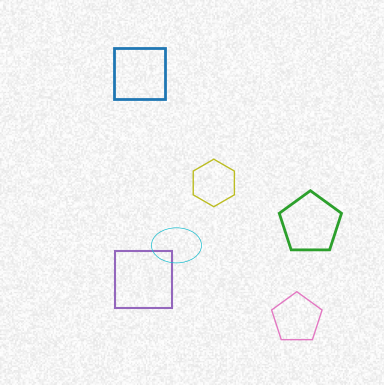[{"shape": "square", "thickness": 2, "radius": 0.33, "center": [0.361, 0.809]}, {"shape": "pentagon", "thickness": 2, "radius": 0.42, "center": [0.806, 0.42]}, {"shape": "square", "thickness": 1.5, "radius": 0.37, "center": [0.373, 0.275]}, {"shape": "pentagon", "thickness": 1, "radius": 0.34, "center": [0.771, 0.173]}, {"shape": "hexagon", "thickness": 1, "radius": 0.31, "center": [0.555, 0.525]}, {"shape": "oval", "thickness": 0.5, "radius": 0.33, "center": [0.458, 0.363]}]